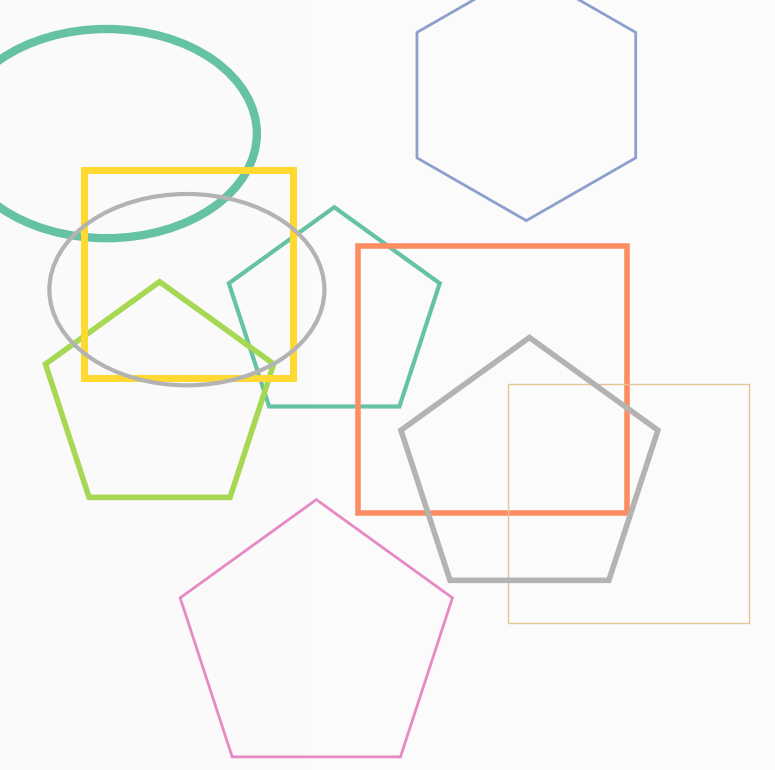[{"shape": "oval", "thickness": 3, "radius": 0.97, "center": [0.137, 0.826]}, {"shape": "pentagon", "thickness": 1.5, "radius": 0.72, "center": [0.431, 0.588]}, {"shape": "square", "thickness": 2, "radius": 0.87, "center": [0.636, 0.508]}, {"shape": "hexagon", "thickness": 1, "radius": 0.81, "center": [0.679, 0.876]}, {"shape": "pentagon", "thickness": 1, "radius": 0.92, "center": [0.408, 0.166]}, {"shape": "pentagon", "thickness": 2, "radius": 0.77, "center": [0.206, 0.479]}, {"shape": "square", "thickness": 2.5, "radius": 0.67, "center": [0.243, 0.644]}, {"shape": "square", "thickness": 0.5, "radius": 0.78, "center": [0.811, 0.346]}, {"shape": "pentagon", "thickness": 2, "radius": 0.87, "center": [0.683, 0.387]}, {"shape": "oval", "thickness": 1.5, "radius": 0.89, "center": [0.241, 0.624]}]